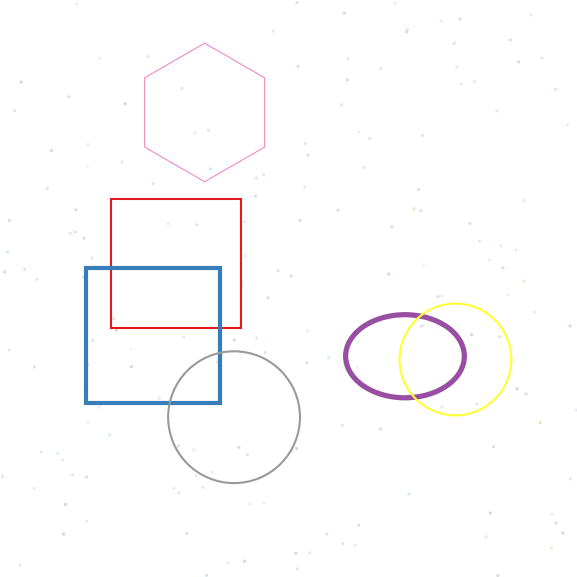[{"shape": "square", "thickness": 1, "radius": 0.56, "center": [0.305, 0.542]}, {"shape": "square", "thickness": 2, "radius": 0.58, "center": [0.265, 0.418]}, {"shape": "oval", "thickness": 2.5, "radius": 0.51, "center": [0.701, 0.382]}, {"shape": "circle", "thickness": 1, "radius": 0.48, "center": [0.789, 0.377]}, {"shape": "hexagon", "thickness": 0.5, "radius": 0.6, "center": [0.354, 0.804]}, {"shape": "circle", "thickness": 1, "radius": 0.57, "center": [0.405, 0.277]}]